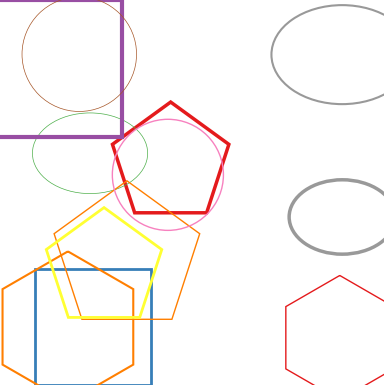[{"shape": "pentagon", "thickness": 2.5, "radius": 0.79, "center": [0.443, 0.576]}, {"shape": "hexagon", "thickness": 1, "radius": 0.81, "center": [0.883, 0.123]}, {"shape": "square", "thickness": 2, "radius": 0.76, "center": [0.242, 0.15]}, {"shape": "oval", "thickness": 0.5, "radius": 0.75, "center": [0.234, 0.602]}, {"shape": "square", "thickness": 3, "radius": 0.89, "center": [0.139, 0.822]}, {"shape": "hexagon", "thickness": 1.5, "radius": 0.98, "center": [0.176, 0.151]}, {"shape": "pentagon", "thickness": 1, "radius": 0.99, "center": [0.33, 0.332]}, {"shape": "pentagon", "thickness": 2, "radius": 0.79, "center": [0.27, 0.303]}, {"shape": "circle", "thickness": 0.5, "radius": 0.74, "center": [0.206, 0.859]}, {"shape": "circle", "thickness": 1, "radius": 0.72, "center": [0.436, 0.546]}, {"shape": "oval", "thickness": 2.5, "radius": 0.69, "center": [0.889, 0.436]}, {"shape": "oval", "thickness": 1.5, "radius": 0.92, "center": [0.889, 0.858]}]